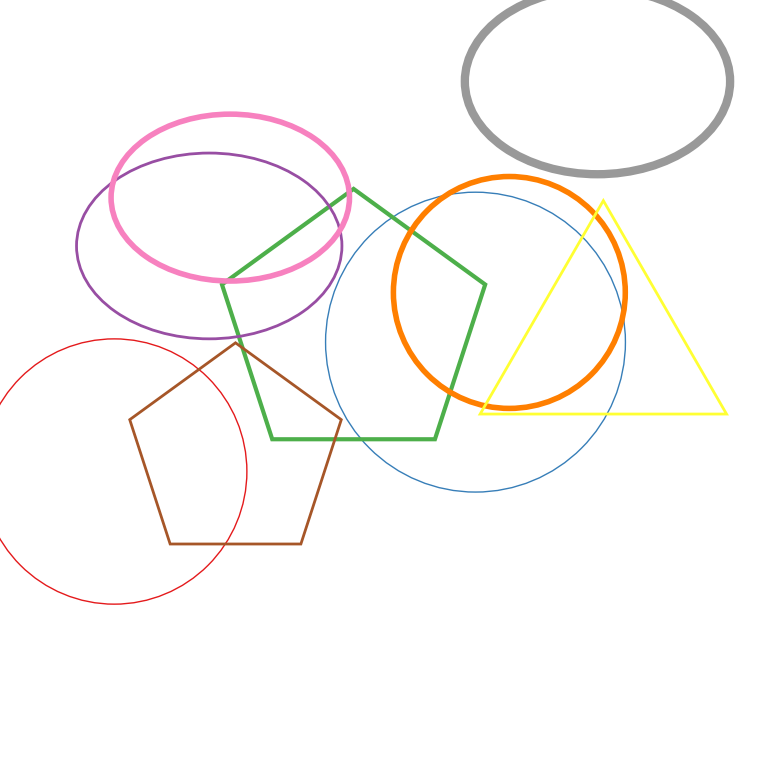[{"shape": "circle", "thickness": 0.5, "radius": 0.86, "center": [0.148, 0.388]}, {"shape": "circle", "thickness": 0.5, "radius": 0.97, "center": [0.618, 0.556]}, {"shape": "pentagon", "thickness": 1.5, "radius": 0.9, "center": [0.459, 0.575]}, {"shape": "oval", "thickness": 1, "radius": 0.86, "center": [0.272, 0.681]}, {"shape": "circle", "thickness": 2, "radius": 0.75, "center": [0.661, 0.62]}, {"shape": "triangle", "thickness": 1, "radius": 0.92, "center": [0.784, 0.555]}, {"shape": "pentagon", "thickness": 1, "radius": 0.72, "center": [0.306, 0.41]}, {"shape": "oval", "thickness": 2, "radius": 0.77, "center": [0.299, 0.743]}, {"shape": "oval", "thickness": 3, "radius": 0.86, "center": [0.776, 0.894]}]